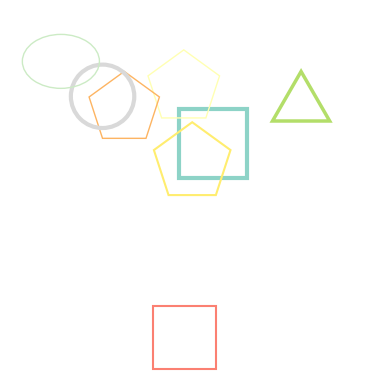[{"shape": "square", "thickness": 3, "radius": 0.45, "center": [0.553, 0.628]}, {"shape": "pentagon", "thickness": 1, "radius": 0.49, "center": [0.477, 0.773]}, {"shape": "square", "thickness": 1.5, "radius": 0.41, "center": [0.479, 0.124]}, {"shape": "pentagon", "thickness": 1, "radius": 0.48, "center": [0.323, 0.718]}, {"shape": "triangle", "thickness": 2.5, "radius": 0.43, "center": [0.782, 0.729]}, {"shape": "circle", "thickness": 3, "radius": 0.41, "center": [0.266, 0.75]}, {"shape": "oval", "thickness": 1, "radius": 0.5, "center": [0.158, 0.841]}, {"shape": "pentagon", "thickness": 1.5, "radius": 0.52, "center": [0.499, 0.578]}]